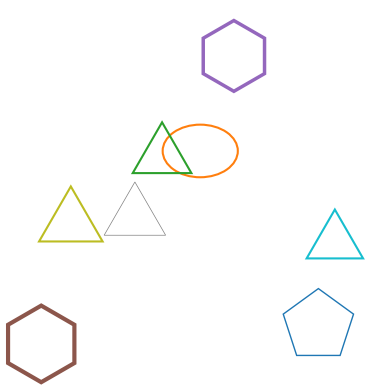[{"shape": "pentagon", "thickness": 1, "radius": 0.48, "center": [0.827, 0.154]}, {"shape": "oval", "thickness": 1.5, "radius": 0.49, "center": [0.52, 0.608]}, {"shape": "triangle", "thickness": 1.5, "radius": 0.44, "center": [0.421, 0.594]}, {"shape": "hexagon", "thickness": 2.5, "radius": 0.46, "center": [0.607, 0.855]}, {"shape": "hexagon", "thickness": 3, "radius": 0.5, "center": [0.107, 0.107]}, {"shape": "triangle", "thickness": 0.5, "radius": 0.46, "center": [0.35, 0.435]}, {"shape": "triangle", "thickness": 1.5, "radius": 0.48, "center": [0.184, 0.42]}, {"shape": "triangle", "thickness": 1.5, "radius": 0.42, "center": [0.87, 0.371]}]